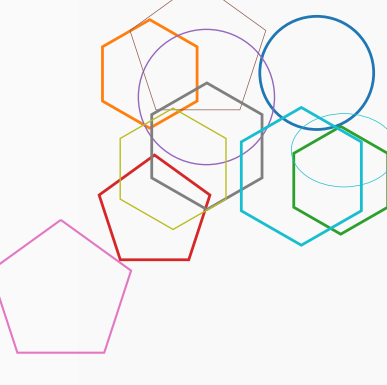[{"shape": "circle", "thickness": 2, "radius": 0.73, "center": [0.817, 0.811]}, {"shape": "hexagon", "thickness": 2, "radius": 0.7, "center": [0.387, 0.808]}, {"shape": "hexagon", "thickness": 2, "radius": 0.7, "center": [0.879, 0.532]}, {"shape": "pentagon", "thickness": 2, "radius": 0.75, "center": [0.399, 0.447]}, {"shape": "circle", "thickness": 1, "radius": 0.88, "center": [0.533, 0.748]}, {"shape": "pentagon", "thickness": 0.5, "radius": 0.92, "center": [0.511, 0.864]}, {"shape": "pentagon", "thickness": 1.5, "radius": 0.95, "center": [0.157, 0.238]}, {"shape": "hexagon", "thickness": 2, "radius": 0.82, "center": [0.534, 0.62]}, {"shape": "hexagon", "thickness": 1, "radius": 0.79, "center": [0.447, 0.562]}, {"shape": "oval", "thickness": 0.5, "radius": 0.68, "center": [0.888, 0.61]}, {"shape": "hexagon", "thickness": 2, "radius": 0.89, "center": [0.778, 0.542]}]